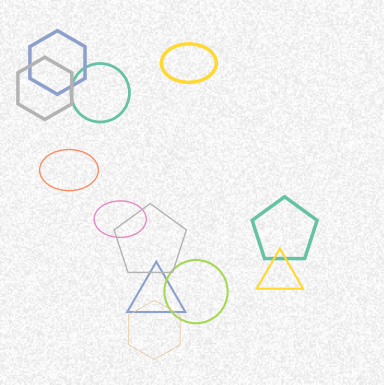[{"shape": "pentagon", "thickness": 2.5, "radius": 0.44, "center": [0.739, 0.4]}, {"shape": "circle", "thickness": 2, "radius": 0.38, "center": [0.26, 0.759]}, {"shape": "oval", "thickness": 1, "radius": 0.38, "center": [0.179, 0.558]}, {"shape": "hexagon", "thickness": 2.5, "radius": 0.41, "center": [0.149, 0.838]}, {"shape": "triangle", "thickness": 1.5, "radius": 0.44, "center": [0.406, 0.233]}, {"shape": "oval", "thickness": 1, "radius": 0.34, "center": [0.312, 0.431]}, {"shape": "circle", "thickness": 1.5, "radius": 0.41, "center": [0.509, 0.243]}, {"shape": "oval", "thickness": 2.5, "radius": 0.36, "center": [0.491, 0.836]}, {"shape": "triangle", "thickness": 1.5, "radius": 0.35, "center": [0.727, 0.285]}, {"shape": "hexagon", "thickness": 0.5, "radius": 0.39, "center": [0.401, 0.143]}, {"shape": "pentagon", "thickness": 1, "radius": 0.49, "center": [0.39, 0.372]}, {"shape": "hexagon", "thickness": 2.5, "radius": 0.4, "center": [0.116, 0.771]}]